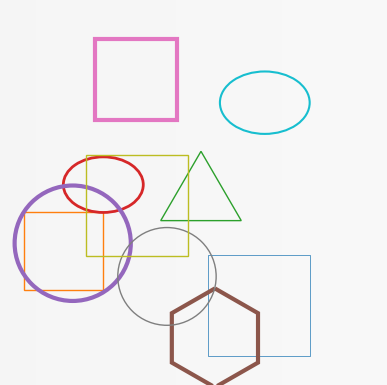[{"shape": "square", "thickness": 0.5, "radius": 0.66, "center": [0.669, 0.207]}, {"shape": "square", "thickness": 1, "radius": 0.51, "center": [0.164, 0.347]}, {"shape": "triangle", "thickness": 1, "radius": 0.6, "center": [0.519, 0.487]}, {"shape": "oval", "thickness": 2, "radius": 0.52, "center": [0.267, 0.52]}, {"shape": "circle", "thickness": 3, "radius": 0.75, "center": [0.188, 0.368]}, {"shape": "hexagon", "thickness": 3, "radius": 0.64, "center": [0.555, 0.122]}, {"shape": "square", "thickness": 3, "radius": 0.53, "center": [0.352, 0.794]}, {"shape": "circle", "thickness": 1, "radius": 0.63, "center": [0.431, 0.282]}, {"shape": "square", "thickness": 1, "radius": 0.66, "center": [0.353, 0.467]}, {"shape": "oval", "thickness": 1.5, "radius": 0.58, "center": [0.683, 0.733]}]